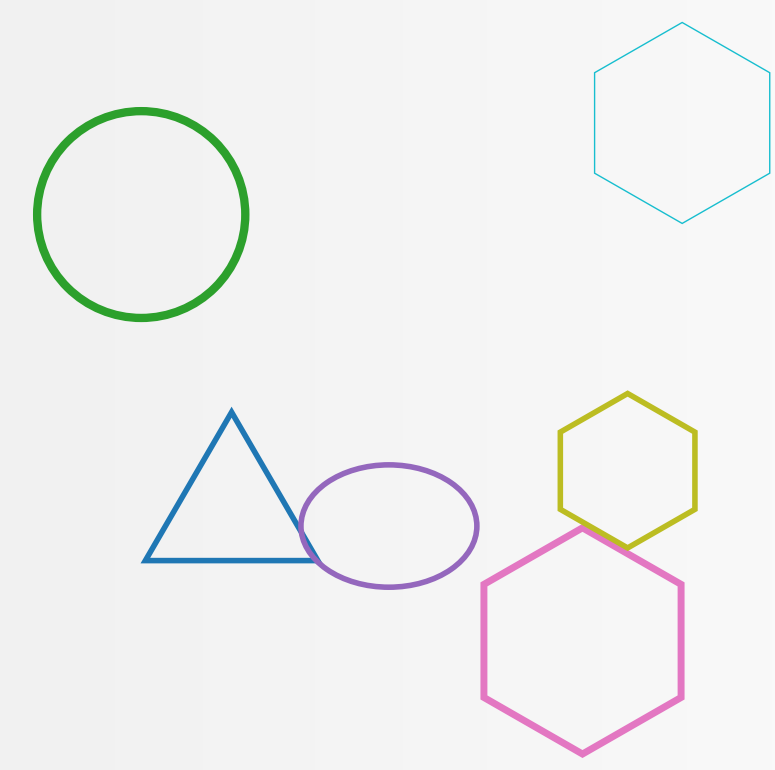[{"shape": "triangle", "thickness": 2, "radius": 0.64, "center": [0.299, 0.336]}, {"shape": "circle", "thickness": 3, "radius": 0.67, "center": [0.182, 0.721]}, {"shape": "oval", "thickness": 2, "radius": 0.57, "center": [0.502, 0.317]}, {"shape": "hexagon", "thickness": 2.5, "radius": 0.73, "center": [0.752, 0.168]}, {"shape": "hexagon", "thickness": 2, "radius": 0.5, "center": [0.81, 0.389]}, {"shape": "hexagon", "thickness": 0.5, "radius": 0.65, "center": [0.88, 0.84]}]